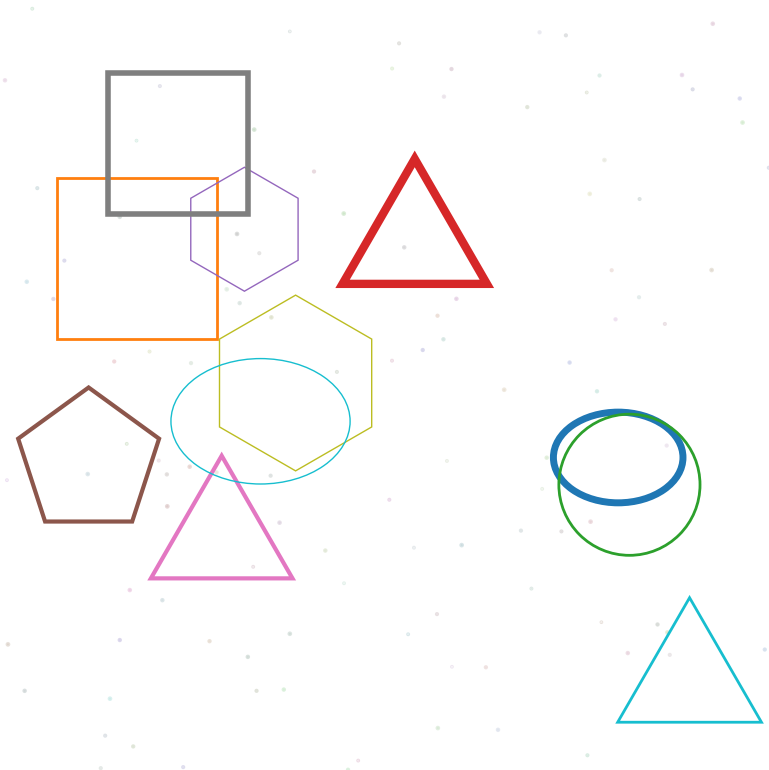[{"shape": "oval", "thickness": 2.5, "radius": 0.42, "center": [0.803, 0.406]}, {"shape": "square", "thickness": 1, "radius": 0.52, "center": [0.178, 0.664]}, {"shape": "circle", "thickness": 1, "radius": 0.46, "center": [0.817, 0.37]}, {"shape": "triangle", "thickness": 3, "radius": 0.54, "center": [0.539, 0.685]}, {"shape": "hexagon", "thickness": 0.5, "radius": 0.4, "center": [0.317, 0.702]}, {"shape": "pentagon", "thickness": 1.5, "radius": 0.48, "center": [0.115, 0.401]}, {"shape": "triangle", "thickness": 1.5, "radius": 0.53, "center": [0.288, 0.302]}, {"shape": "square", "thickness": 2, "radius": 0.46, "center": [0.231, 0.814]}, {"shape": "hexagon", "thickness": 0.5, "radius": 0.57, "center": [0.384, 0.503]}, {"shape": "oval", "thickness": 0.5, "radius": 0.58, "center": [0.338, 0.453]}, {"shape": "triangle", "thickness": 1, "radius": 0.54, "center": [0.896, 0.116]}]